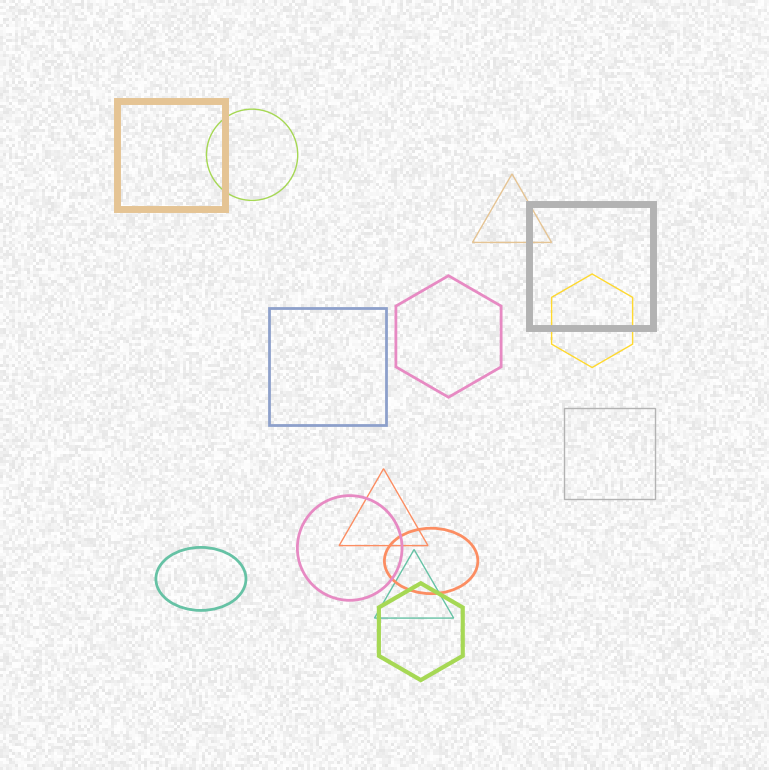[{"shape": "triangle", "thickness": 0.5, "radius": 0.3, "center": [0.538, 0.227]}, {"shape": "oval", "thickness": 1, "radius": 0.29, "center": [0.261, 0.248]}, {"shape": "triangle", "thickness": 0.5, "radius": 0.33, "center": [0.498, 0.325]}, {"shape": "oval", "thickness": 1, "radius": 0.3, "center": [0.56, 0.272]}, {"shape": "square", "thickness": 1, "radius": 0.38, "center": [0.425, 0.524]}, {"shape": "circle", "thickness": 1, "radius": 0.34, "center": [0.454, 0.288]}, {"shape": "hexagon", "thickness": 1, "radius": 0.39, "center": [0.582, 0.563]}, {"shape": "hexagon", "thickness": 1.5, "radius": 0.31, "center": [0.547, 0.18]}, {"shape": "circle", "thickness": 0.5, "radius": 0.3, "center": [0.327, 0.799]}, {"shape": "hexagon", "thickness": 0.5, "radius": 0.3, "center": [0.769, 0.583]}, {"shape": "triangle", "thickness": 0.5, "radius": 0.3, "center": [0.665, 0.715]}, {"shape": "square", "thickness": 2.5, "radius": 0.35, "center": [0.222, 0.798]}, {"shape": "square", "thickness": 2.5, "radius": 0.4, "center": [0.768, 0.655]}, {"shape": "square", "thickness": 0.5, "radius": 0.3, "center": [0.791, 0.411]}]